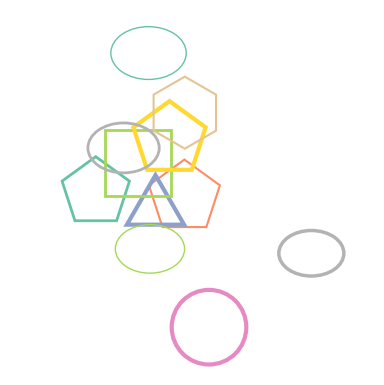[{"shape": "pentagon", "thickness": 2, "radius": 0.46, "center": [0.249, 0.501]}, {"shape": "oval", "thickness": 1, "radius": 0.49, "center": [0.386, 0.862]}, {"shape": "pentagon", "thickness": 1.5, "radius": 0.48, "center": [0.479, 0.489]}, {"shape": "triangle", "thickness": 3, "radius": 0.43, "center": [0.404, 0.459]}, {"shape": "circle", "thickness": 3, "radius": 0.48, "center": [0.543, 0.15]}, {"shape": "oval", "thickness": 1, "radius": 0.45, "center": [0.39, 0.353]}, {"shape": "square", "thickness": 2, "radius": 0.43, "center": [0.357, 0.577]}, {"shape": "pentagon", "thickness": 3, "radius": 0.49, "center": [0.44, 0.639]}, {"shape": "hexagon", "thickness": 1.5, "radius": 0.47, "center": [0.48, 0.707]}, {"shape": "oval", "thickness": 2, "radius": 0.46, "center": [0.321, 0.616]}, {"shape": "oval", "thickness": 2.5, "radius": 0.42, "center": [0.809, 0.342]}]